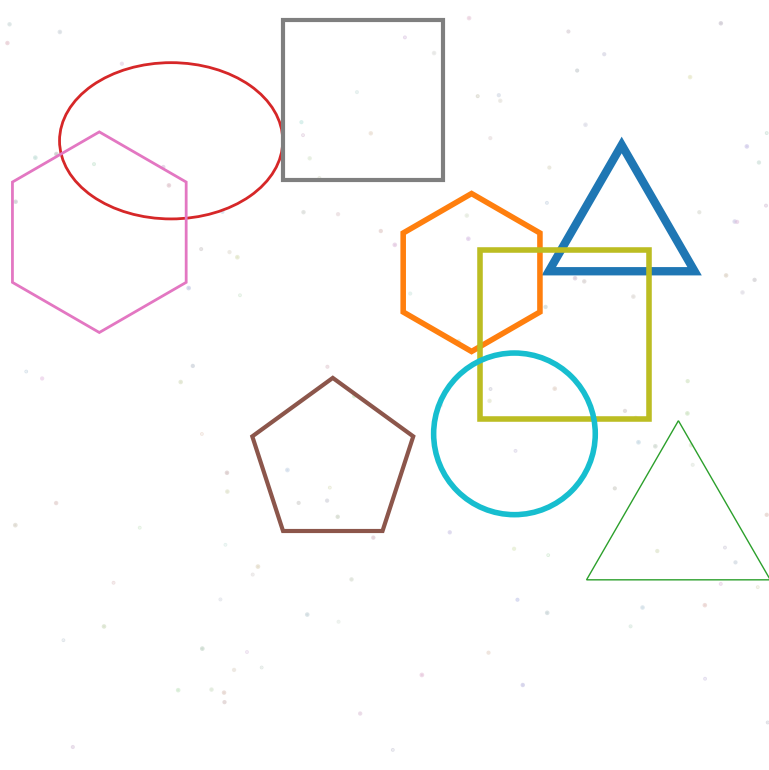[{"shape": "triangle", "thickness": 3, "radius": 0.55, "center": [0.807, 0.702]}, {"shape": "hexagon", "thickness": 2, "radius": 0.51, "center": [0.612, 0.646]}, {"shape": "triangle", "thickness": 0.5, "radius": 0.69, "center": [0.881, 0.316]}, {"shape": "oval", "thickness": 1, "radius": 0.72, "center": [0.222, 0.817]}, {"shape": "pentagon", "thickness": 1.5, "radius": 0.55, "center": [0.432, 0.399]}, {"shape": "hexagon", "thickness": 1, "radius": 0.65, "center": [0.129, 0.698]}, {"shape": "square", "thickness": 1.5, "radius": 0.52, "center": [0.472, 0.87]}, {"shape": "square", "thickness": 2, "radius": 0.55, "center": [0.733, 0.565]}, {"shape": "circle", "thickness": 2, "radius": 0.52, "center": [0.668, 0.437]}]